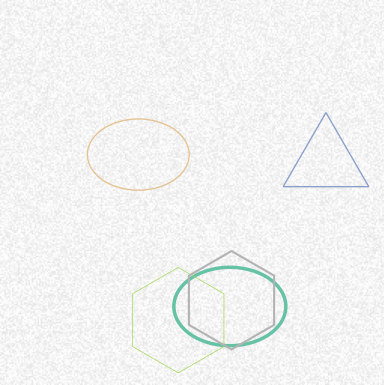[{"shape": "oval", "thickness": 2.5, "radius": 0.73, "center": [0.597, 0.204]}, {"shape": "triangle", "thickness": 1, "radius": 0.64, "center": [0.847, 0.579]}, {"shape": "hexagon", "thickness": 0.5, "radius": 0.68, "center": [0.463, 0.168]}, {"shape": "oval", "thickness": 1, "radius": 0.66, "center": [0.359, 0.599]}, {"shape": "hexagon", "thickness": 1.5, "radius": 0.64, "center": [0.601, 0.22]}]